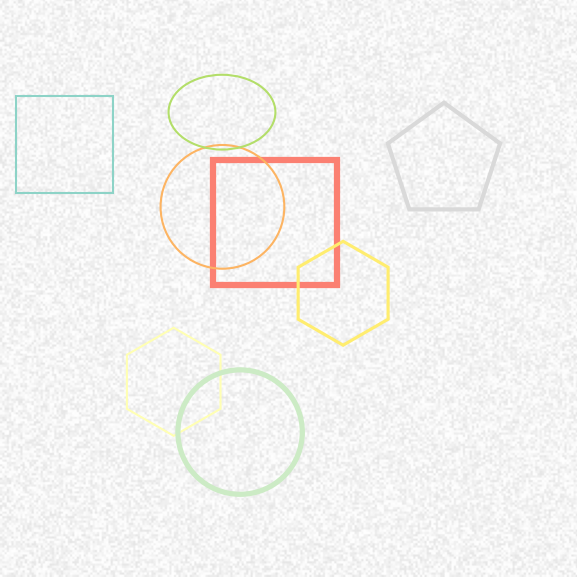[{"shape": "square", "thickness": 1, "radius": 0.42, "center": [0.111, 0.748]}, {"shape": "hexagon", "thickness": 1, "radius": 0.47, "center": [0.301, 0.338]}, {"shape": "square", "thickness": 3, "radius": 0.54, "center": [0.476, 0.613]}, {"shape": "circle", "thickness": 1, "radius": 0.54, "center": [0.385, 0.641]}, {"shape": "oval", "thickness": 1, "radius": 0.46, "center": [0.384, 0.805]}, {"shape": "pentagon", "thickness": 2, "radius": 0.51, "center": [0.769, 0.719]}, {"shape": "circle", "thickness": 2.5, "radius": 0.54, "center": [0.416, 0.251]}, {"shape": "hexagon", "thickness": 1.5, "radius": 0.45, "center": [0.594, 0.491]}]